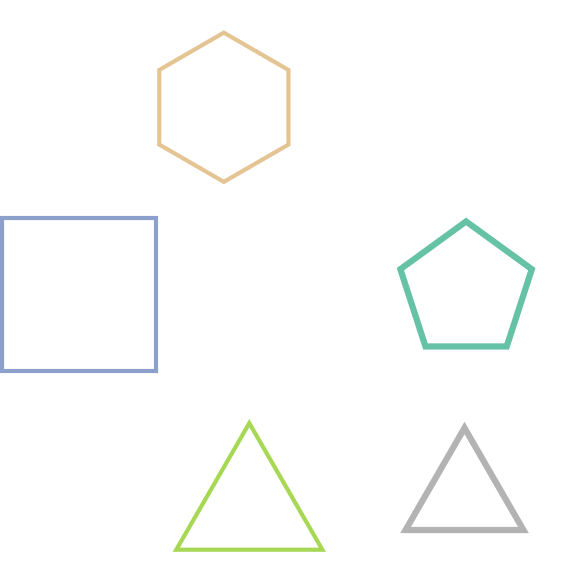[{"shape": "pentagon", "thickness": 3, "radius": 0.6, "center": [0.807, 0.496]}, {"shape": "square", "thickness": 2, "radius": 0.67, "center": [0.137, 0.489]}, {"shape": "triangle", "thickness": 2, "radius": 0.73, "center": [0.432, 0.12]}, {"shape": "hexagon", "thickness": 2, "radius": 0.65, "center": [0.388, 0.813]}, {"shape": "triangle", "thickness": 3, "radius": 0.59, "center": [0.804, 0.14]}]